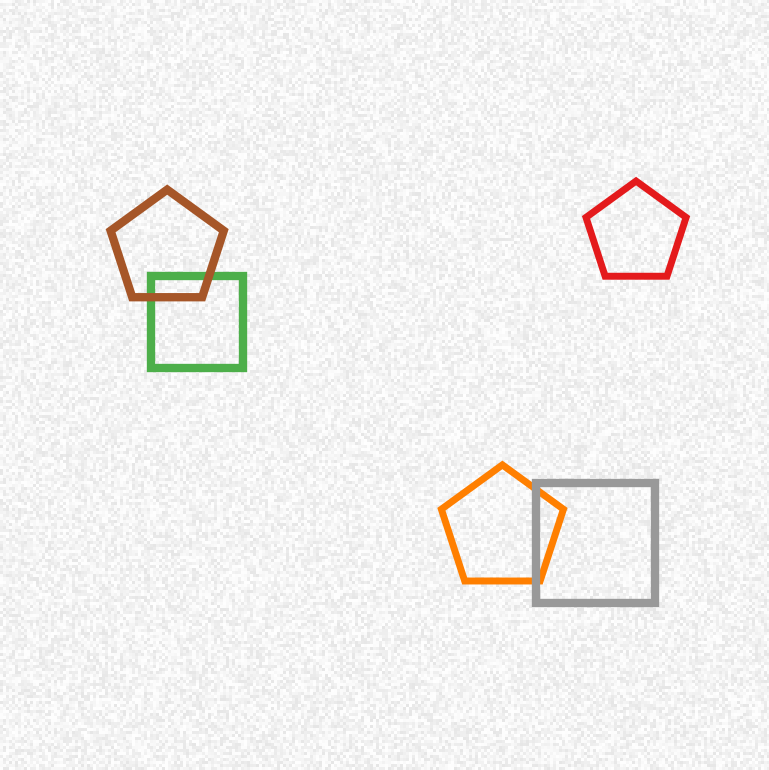[{"shape": "pentagon", "thickness": 2.5, "radius": 0.34, "center": [0.826, 0.697]}, {"shape": "square", "thickness": 3, "radius": 0.3, "center": [0.255, 0.582]}, {"shape": "pentagon", "thickness": 2.5, "radius": 0.42, "center": [0.652, 0.313]}, {"shape": "pentagon", "thickness": 3, "radius": 0.39, "center": [0.217, 0.677]}, {"shape": "square", "thickness": 3, "radius": 0.39, "center": [0.773, 0.295]}]